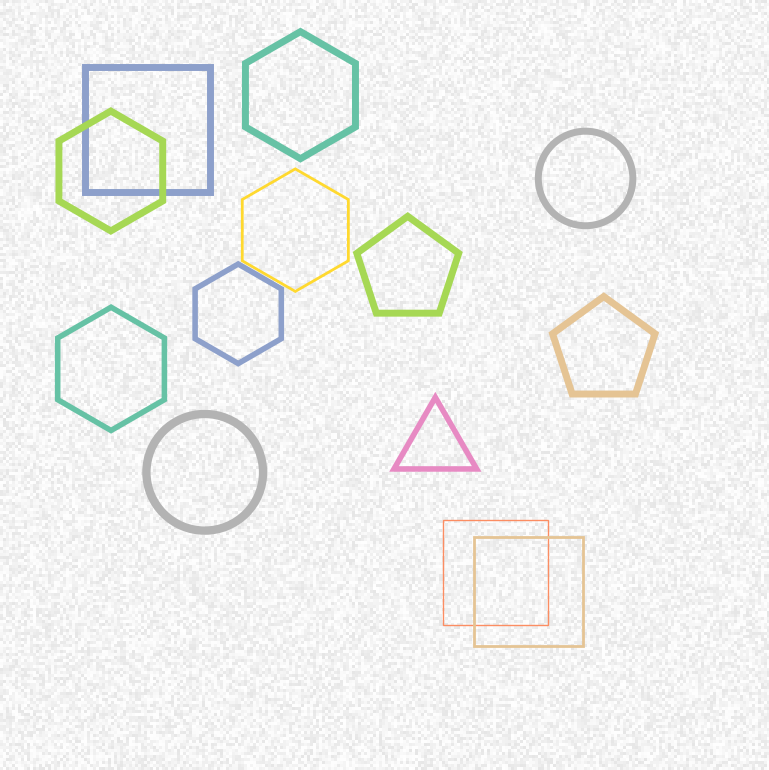[{"shape": "hexagon", "thickness": 2.5, "radius": 0.41, "center": [0.39, 0.876]}, {"shape": "hexagon", "thickness": 2, "radius": 0.4, "center": [0.144, 0.521]}, {"shape": "square", "thickness": 0.5, "radius": 0.34, "center": [0.643, 0.257]}, {"shape": "square", "thickness": 2.5, "radius": 0.41, "center": [0.191, 0.832]}, {"shape": "hexagon", "thickness": 2, "radius": 0.32, "center": [0.309, 0.592]}, {"shape": "triangle", "thickness": 2, "radius": 0.31, "center": [0.565, 0.422]}, {"shape": "pentagon", "thickness": 2.5, "radius": 0.35, "center": [0.53, 0.65]}, {"shape": "hexagon", "thickness": 2.5, "radius": 0.39, "center": [0.144, 0.778]}, {"shape": "hexagon", "thickness": 1, "radius": 0.4, "center": [0.384, 0.701]}, {"shape": "square", "thickness": 1, "radius": 0.35, "center": [0.687, 0.232]}, {"shape": "pentagon", "thickness": 2.5, "radius": 0.35, "center": [0.784, 0.545]}, {"shape": "circle", "thickness": 2.5, "radius": 0.31, "center": [0.76, 0.768]}, {"shape": "circle", "thickness": 3, "radius": 0.38, "center": [0.266, 0.387]}]